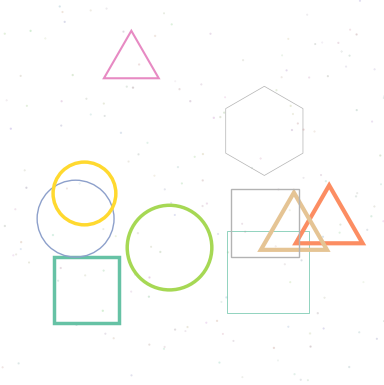[{"shape": "square", "thickness": 0.5, "radius": 0.53, "center": [0.697, 0.293]}, {"shape": "square", "thickness": 2.5, "radius": 0.42, "center": [0.224, 0.247]}, {"shape": "triangle", "thickness": 3, "radius": 0.5, "center": [0.855, 0.418]}, {"shape": "circle", "thickness": 1, "radius": 0.5, "center": [0.196, 0.432]}, {"shape": "triangle", "thickness": 1.5, "radius": 0.41, "center": [0.341, 0.838]}, {"shape": "circle", "thickness": 2.5, "radius": 0.55, "center": [0.44, 0.357]}, {"shape": "circle", "thickness": 2.5, "radius": 0.41, "center": [0.219, 0.497]}, {"shape": "triangle", "thickness": 3, "radius": 0.5, "center": [0.763, 0.401]}, {"shape": "hexagon", "thickness": 0.5, "radius": 0.58, "center": [0.687, 0.66]}, {"shape": "square", "thickness": 1, "radius": 0.44, "center": [0.687, 0.421]}]